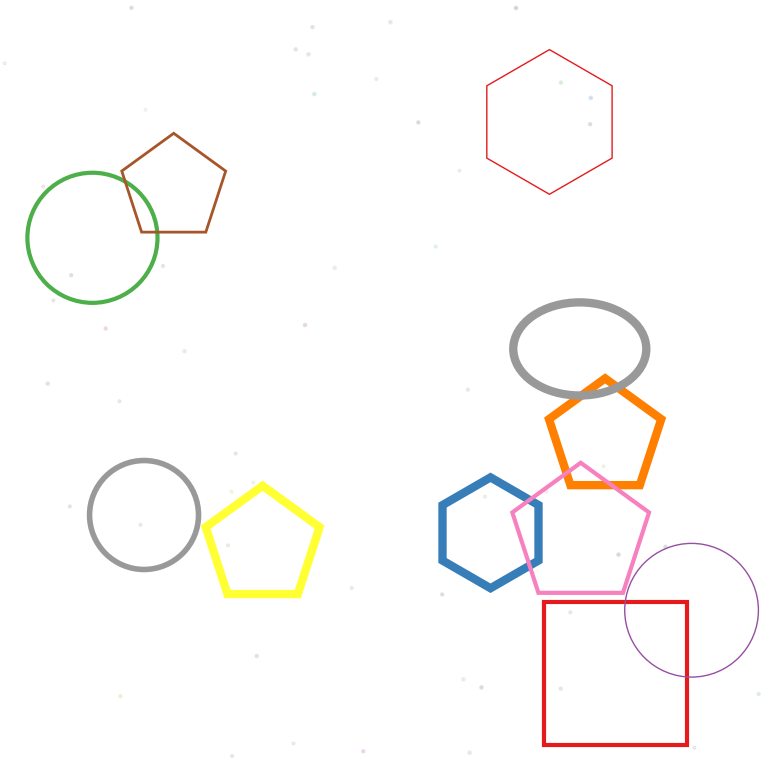[{"shape": "hexagon", "thickness": 0.5, "radius": 0.47, "center": [0.714, 0.842]}, {"shape": "square", "thickness": 1.5, "radius": 0.46, "center": [0.8, 0.125]}, {"shape": "hexagon", "thickness": 3, "radius": 0.36, "center": [0.637, 0.308]}, {"shape": "circle", "thickness": 1.5, "radius": 0.42, "center": [0.12, 0.691]}, {"shape": "circle", "thickness": 0.5, "radius": 0.43, "center": [0.898, 0.207]}, {"shape": "pentagon", "thickness": 3, "radius": 0.38, "center": [0.786, 0.432]}, {"shape": "pentagon", "thickness": 3, "radius": 0.39, "center": [0.341, 0.291]}, {"shape": "pentagon", "thickness": 1, "radius": 0.35, "center": [0.226, 0.756]}, {"shape": "pentagon", "thickness": 1.5, "radius": 0.47, "center": [0.754, 0.306]}, {"shape": "oval", "thickness": 3, "radius": 0.43, "center": [0.753, 0.547]}, {"shape": "circle", "thickness": 2, "radius": 0.35, "center": [0.187, 0.331]}]